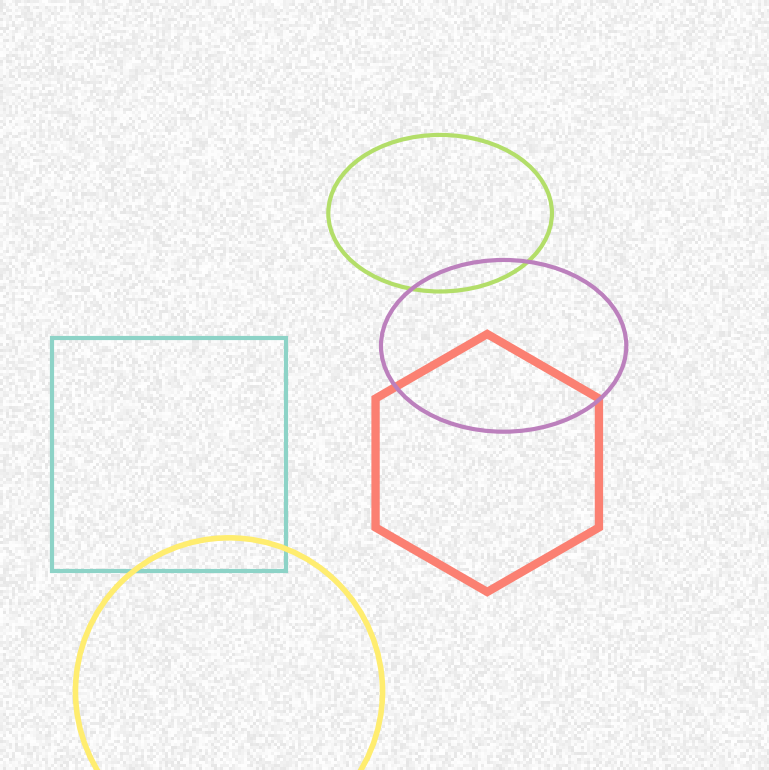[{"shape": "square", "thickness": 1.5, "radius": 0.76, "center": [0.22, 0.41]}, {"shape": "hexagon", "thickness": 3, "radius": 0.84, "center": [0.633, 0.399]}, {"shape": "oval", "thickness": 1.5, "radius": 0.73, "center": [0.572, 0.723]}, {"shape": "oval", "thickness": 1.5, "radius": 0.8, "center": [0.654, 0.551]}, {"shape": "circle", "thickness": 2, "radius": 1.0, "center": [0.297, 0.102]}]